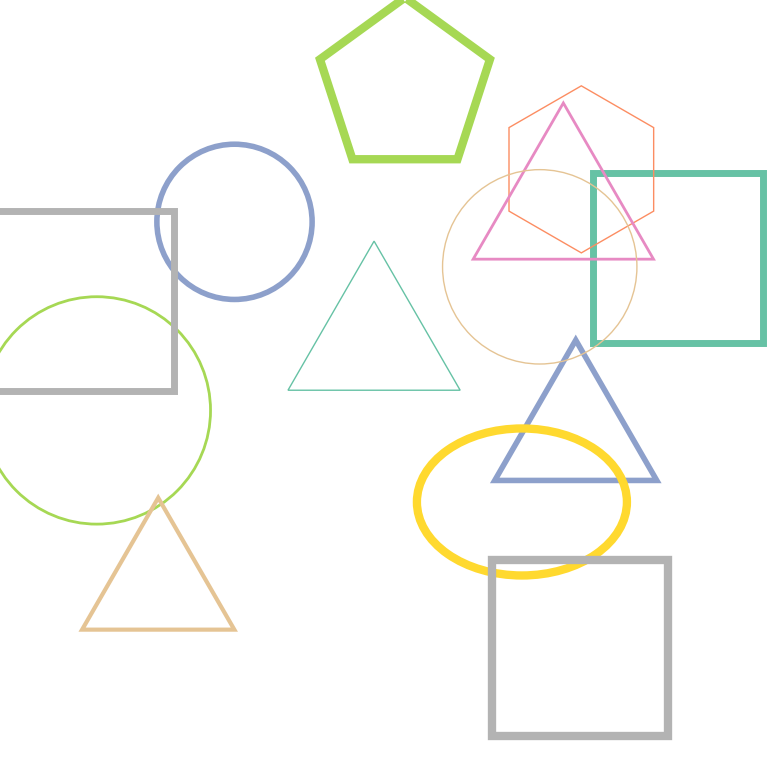[{"shape": "triangle", "thickness": 0.5, "radius": 0.65, "center": [0.486, 0.558]}, {"shape": "square", "thickness": 2.5, "radius": 0.55, "center": [0.881, 0.665]}, {"shape": "hexagon", "thickness": 0.5, "radius": 0.54, "center": [0.755, 0.78]}, {"shape": "triangle", "thickness": 2, "radius": 0.61, "center": [0.748, 0.437]}, {"shape": "circle", "thickness": 2, "radius": 0.5, "center": [0.305, 0.712]}, {"shape": "triangle", "thickness": 1, "radius": 0.68, "center": [0.732, 0.731]}, {"shape": "pentagon", "thickness": 3, "radius": 0.58, "center": [0.526, 0.887]}, {"shape": "circle", "thickness": 1, "radius": 0.74, "center": [0.126, 0.467]}, {"shape": "oval", "thickness": 3, "radius": 0.68, "center": [0.678, 0.348]}, {"shape": "circle", "thickness": 0.5, "radius": 0.63, "center": [0.701, 0.653]}, {"shape": "triangle", "thickness": 1.5, "radius": 0.57, "center": [0.205, 0.239]}, {"shape": "square", "thickness": 2.5, "radius": 0.59, "center": [0.108, 0.609]}, {"shape": "square", "thickness": 3, "radius": 0.57, "center": [0.753, 0.158]}]